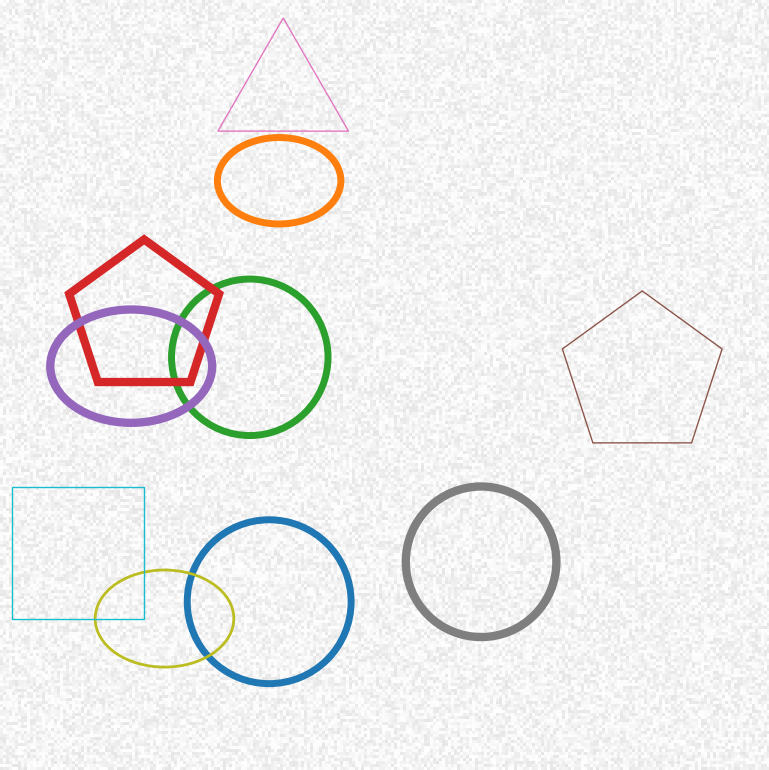[{"shape": "circle", "thickness": 2.5, "radius": 0.53, "center": [0.35, 0.219]}, {"shape": "oval", "thickness": 2.5, "radius": 0.4, "center": [0.363, 0.765]}, {"shape": "circle", "thickness": 2.5, "radius": 0.51, "center": [0.324, 0.536]}, {"shape": "pentagon", "thickness": 3, "radius": 0.51, "center": [0.187, 0.587]}, {"shape": "oval", "thickness": 3, "radius": 0.53, "center": [0.17, 0.524]}, {"shape": "pentagon", "thickness": 0.5, "radius": 0.55, "center": [0.834, 0.513]}, {"shape": "triangle", "thickness": 0.5, "radius": 0.49, "center": [0.368, 0.879]}, {"shape": "circle", "thickness": 3, "radius": 0.49, "center": [0.625, 0.27]}, {"shape": "oval", "thickness": 1, "radius": 0.45, "center": [0.214, 0.197]}, {"shape": "square", "thickness": 0.5, "radius": 0.43, "center": [0.101, 0.282]}]